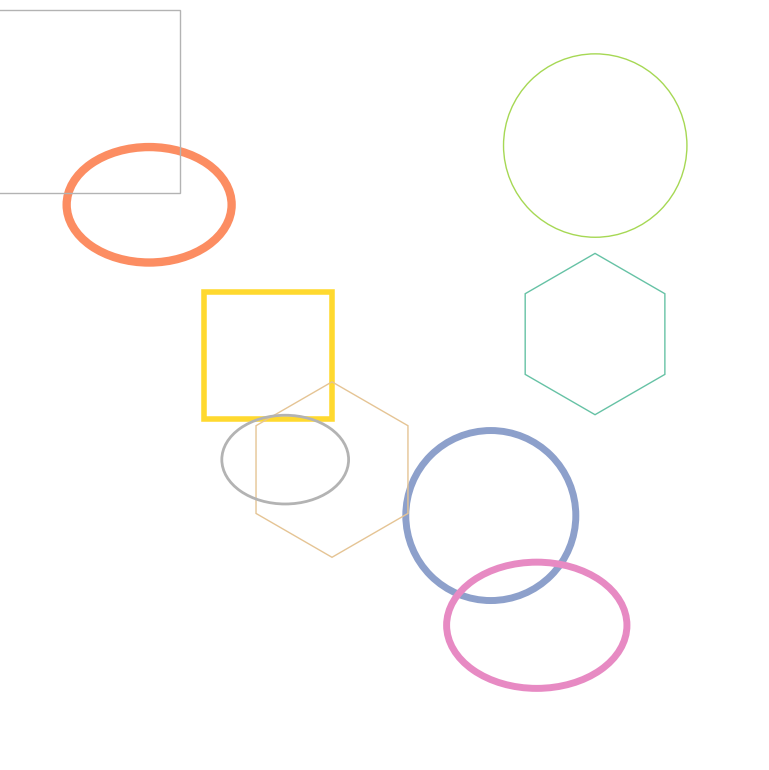[{"shape": "hexagon", "thickness": 0.5, "radius": 0.52, "center": [0.773, 0.566]}, {"shape": "oval", "thickness": 3, "radius": 0.54, "center": [0.194, 0.734]}, {"shape": "circle", "thickness": 2.5, "radius": 0.55, "center": [0.637, 0.33]}, {"shape": "oval", "thickness": 2.5, "radius": 0.59, "center": [0.697, 0.188]}, {"shape": "circle", "thickness": 0.5, "radius": 0.6, "center": [0.773, 0.811]}, {"shape": "square", "thickness": 2, "radius": 0.42, "center": [0.348, 0.538]}, {"shape": "hexagon", "thickness": 0.5, "radius": 0.57, "center": [0.431, 0.39]}, {"shape": "oval", "thickness": 1, "radius": 0.41, "center": [0.37, 0.403]}, {"shape": "square", "thickness": 0.5, "radius": 0.59, "center": [0.115, 0.868]}]